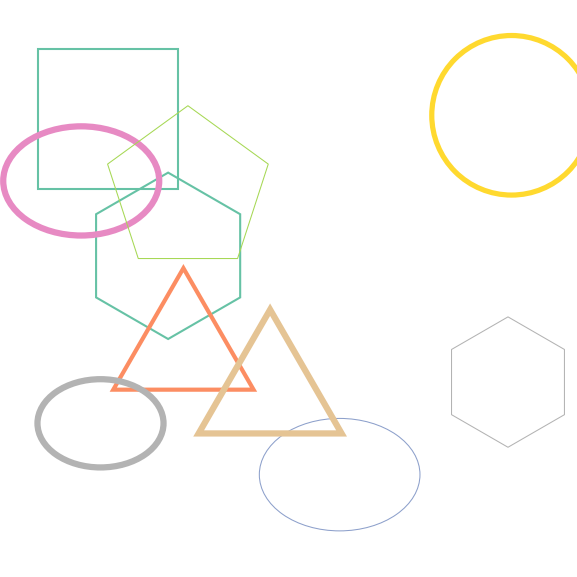[{"shape": "square", "thickness": 1, "radius": 0.6, "center": [0.187, 0.794]}, {"shape": "hexagon", "thickness": 1, "radius": 0.72, "center": [0.291, 0.556]}, {"shape": "triangle", "thickness": 2, "radius": 0.7, "center": [0.318, 0.395]}, {"shape": "oval", "thickness": 0.5, "radius": 0.7, "center": [0.588, 0.177]}, {"shape": "oval", "thickness": 3, "radius": 0.68, "center": [0.141, 0.686]}, {"shape": "pentagon", "thickness": 0.5, "radius": 0.73, "center": [0.325, 0.67]}, {"shape": "circle", "thickness": 2.5, "radius": 0.69, "center": [0.886, 0.8]}, {"shape": "triangle", "thickness": 3, "radius": 0.71, "center": [0.468, 0.32]}, {"shape": "oval", "thickness": 3, "radius": 0.55, "center": [0.174, 0.266]}, {"shape": "hexagon", "thickness": 0.5, "radius": 0.56, "center": [0.88, 0.338]}]